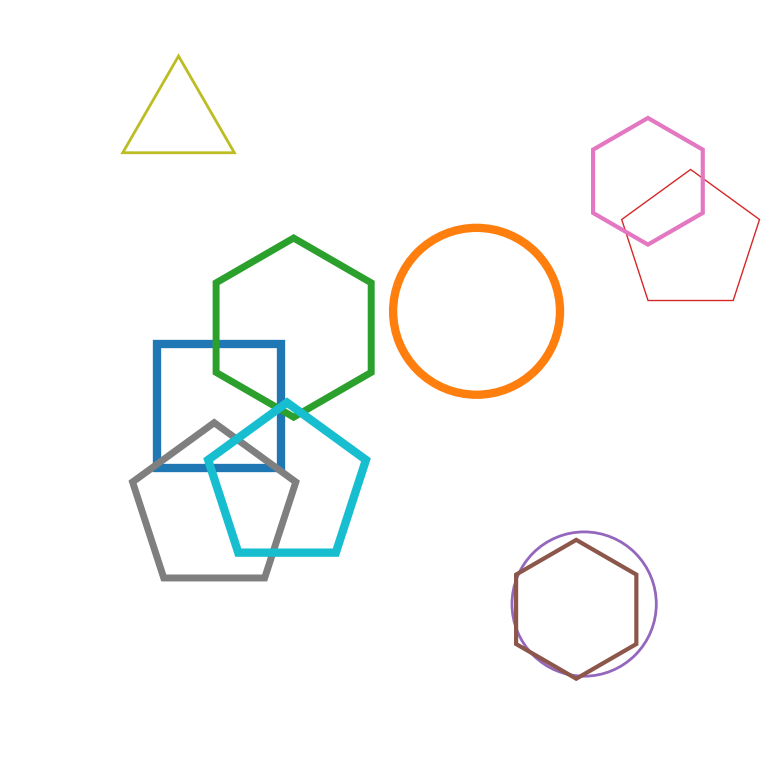[{"shape": "square", "thickness": 3, "radius": 0.4, "center": [0.285, 0.472]}, {"shape": "circle", "thickness": 3, "radius": 0.54, "center": [0.619, 0.596]}, {"shape": "hexagon", "thickness": 2.5, "radius": 0.58, "center": [0.381, 0.575]}, {"shape": "pentagon", "thickness": 0.5, "radius": 0.47, "center": [0.897, 0.686]}, {"shape": "circle", "thickness": 1, "radius": 0.47, "center": [0.759, 0.216]}, {"shape": "hexagon", "thickness": 1.5, "radius": 0.45, "center": [0.748, 0.209]}, {"shape": "hexagon", "thickness": 1.5, "radius": 0.41, "center": [0.841, 0.765]}, {"shape": "pentagon", "thickness": 2.5, "radius": 0.56, "center": [0.278, 0.34]}, {"shape": "triangle", "thickness": 1, "radius": 0.42, "center": [0.232, 0.843]}, {"shape": "pentagon", "thickness": 3, "radius": 0.54, "center": [0.373, 0.369]}]